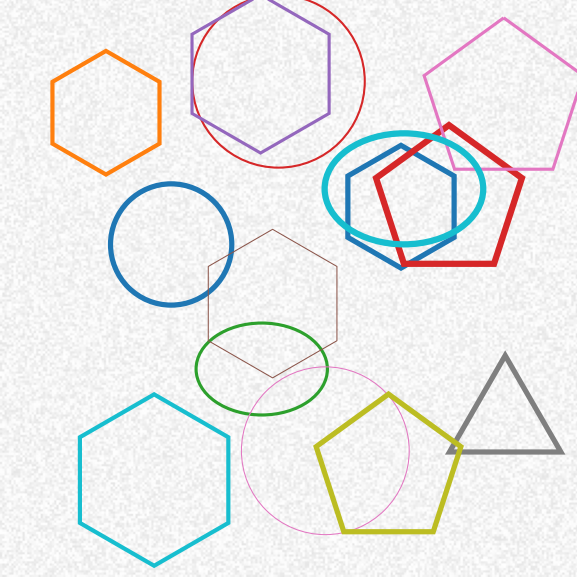[{"shape": "hexagon", "thickness": 2.5, "radius": 0.53, "center": [0.694, 0.641]}, {"shape": "circle", "thickness": 2.5, "radius": 0.52, "center": [0.296, 0.576]}, {"shape": "hexagon", "thickness": 2, "radius": 0.54, "center": [0.184, 0.804]}, {"shape": "oval", "thickness": 1.5, "radius": 0.57, "center": [0.453, 0.36]}, {"shape": "circle", "thickness": 1, "radius": 0.75, "center": [0.482, 0.858]}, {"shape": "pentagon", "thickness": 3, "radius": 0.66, "center": [0.777, 0.65]}, {"shape": "hexagon", "thickness": 1.5, "radius": 0.69, "center": [0.451, 0.871]}, {"shape": "hexagon", "thickness": 0.5, "radius": 0.64, "center": [0.472, 0.473]}, {"shape": "circle", "thickness": 0.5, "radius": 0.73, "center": [0.563, 0.219]}, {"shape": "pentagon", "thickness": 1.5, "radius": 0.72, "center": [0.872, 0.823]}, {"shape": "triangle", "thickness": 2.5, "radius": 0.56, "center": [0.875, 0.272]}, {"shape": "pentagon", "thickness": 2.5, "radius": 0.66, "center": [0.673, 0.185]}, {"shape": "oval", "thickness": 3, "radius": 0.69, "center": [0.699, 0.672]}, {"shape": "hexagon", "thickness": 2, "radius": 0.74, "center": [0.267, 0.168]}]